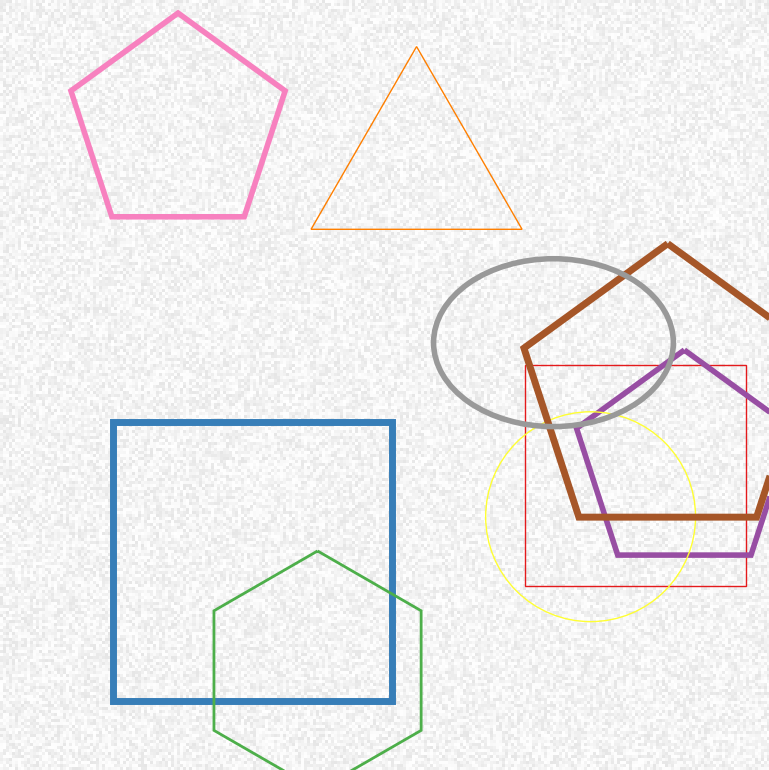[{"shape": "square", "thickness": 0.5, "radius": 0.72, "center": [0.825, 0.383]}, {"shape": "square", "thickness": 2.5, "radius": 0.91, "center": [0.328, 0.27]}, {"shape": "hexagon", "thickness": 1, "radius": 0.78, "center": [0.412, 0.129]}, {"shape": "pentagon", "thickness": 2, "radius": 0.74, "center": [0.889, 0.398]}, {"shape": "triangle", "thickness": 0.5, "radius": 0.79, "center": [0.541, 0.781]}, {"shape": "circle", "thickness": 0.5, "radius": 0.68, "center": [0.767, 0.329]}, {"shape": "pentagon", "thickness": 2.5, "radius": 0.98, "center": [0.867, 0.487]}, {"shape": "pentagon", "thickness": 2, "radius": 0.73, "center": [0.231, 0.837]}, {"shape": "oval", "thickness": 2, "radius": 0.78, "center": [0.719, 0.555]}]